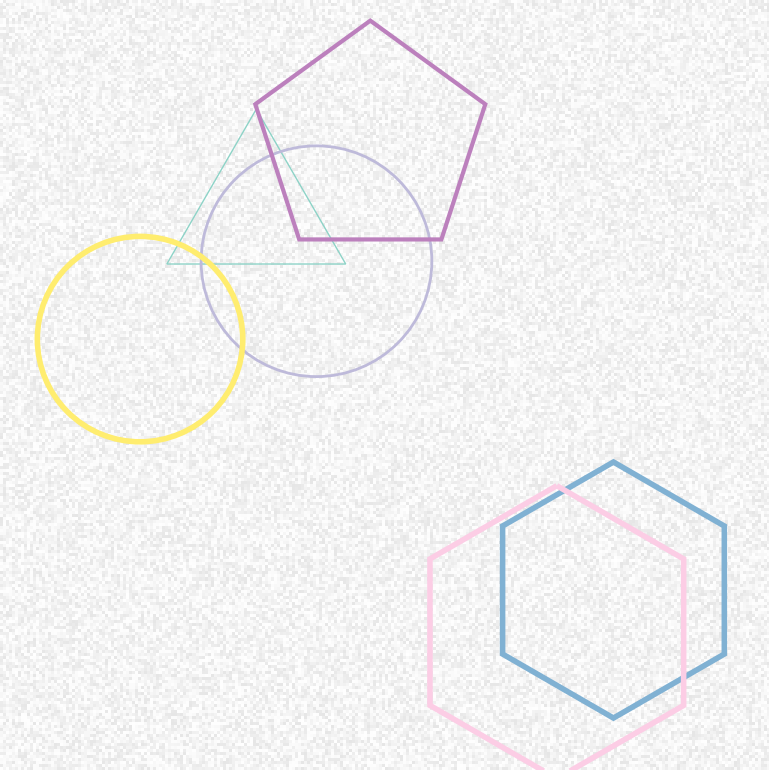[{"shape": "triangle", "thickness": 0.5, "radius": 0.67, "center": [0.333, 0.724]}, {"shape": "circle", "thickness": 1, "radius": 0.75, "center": [0.411, 0.661]}, {"shape": "hexagon", "thickness": 2, "radius": 0.83, "center": [0.797, 0.234]}, {"shape": "hexagon", "thickness": 2, "radius": 0.95, "center": [0.723, 0.179]}, {"shape": "pentagon", "thickness": 1.5, "radius": 0.79, "center": [0.481, 0.816]}, {"shape": "circle", "thickness": 2, "radius": 0.67, "center": [0.182, 0.56]}]